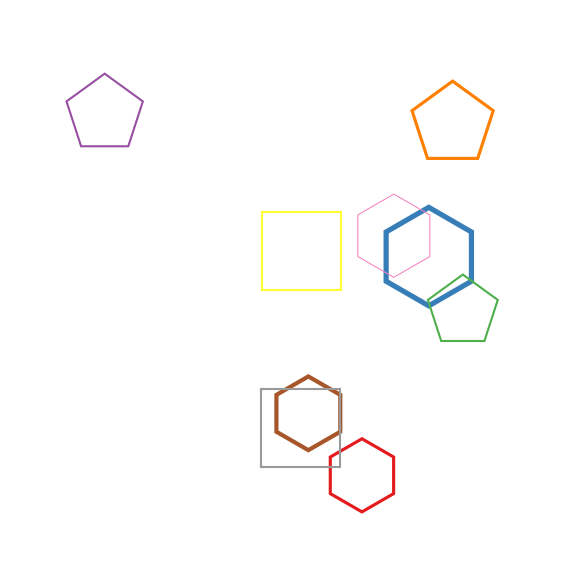[{"shape": "hexagon", "thickness": 1.5, "radius": 0.32, "center": [0.627, 0.176]}, {"shape": "hexagon", "thickness": 2.5, "radius": 0.43, "center": [0.742, 0.555]}, {"shape": "pentagon", "thickness": 1, "radius": 0.32, "center": [0.801, 0.46]}, {"shape": "pentagon", "thickness": 1, "radius": 0.35, "center": [0.181, 0.802]}, {"shape": "pentagon", "thickness": 1.5, "radius": 0.37, "center": [0.784, 0.785]}, {"shape": "square", "thickness": 1, "radius": 0.34, "center": [0.522, 0.564]}, {"shape": "hexagon", "thickness": 2, "radius": 0.32, "center": [0.534, 0.283]}, {"shape": "hexagon", "thickness": 0.5, "radius": 0.36, "center": [0.682, 0.591]}, {"shape": "square", "thickness": 1, "radius": 0.34, "center": [0.521, 0.258]}]